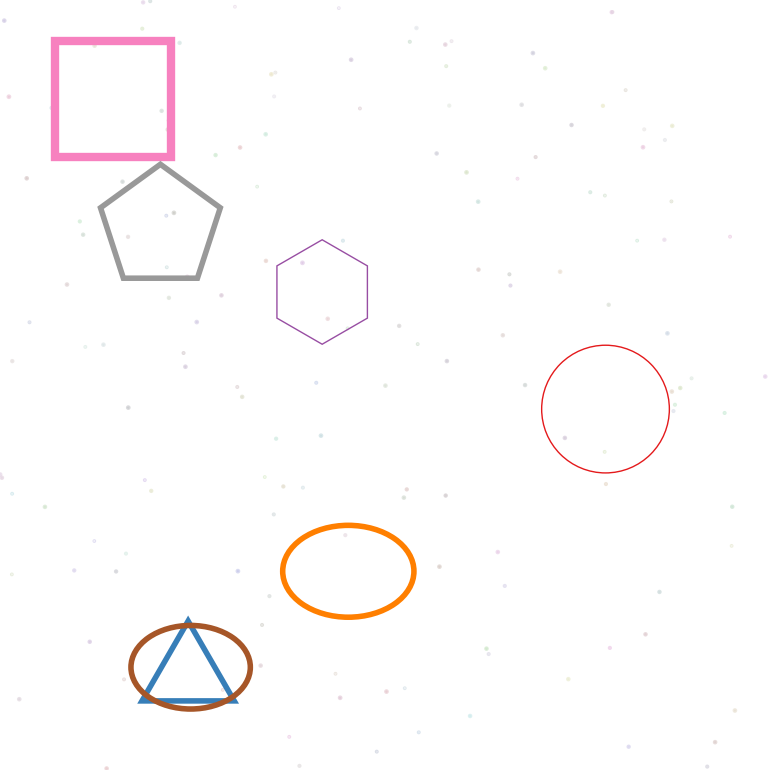[{"shape": "circle", "thickness": 0.5, "radius": 0.41, "center": [0.786, 0.469]}, {"shape": "triangle", "thickness": 2, "radius": 0.35, "center": [0.244, 0.124]}, {"shape": "hexagon", "thickness": 0.5, "radius": 0.34, "center": [0.418, 0.621]}, {"shape": "oval", "thickness": 2, "radius": 0.43, "center": [0.452, 0.258]}, {"shape": "oval", "thickness": 2, "radius": 0.39, "center": [0.248, 0.133]}, {"shape": "square", "thickness": 3, "radius": 0.38, "center": [0.147, 0.871]}, {"shape": "pentagon", "thickness": 2, "radius": 0.41, "center": [0.208, 0.705]}]